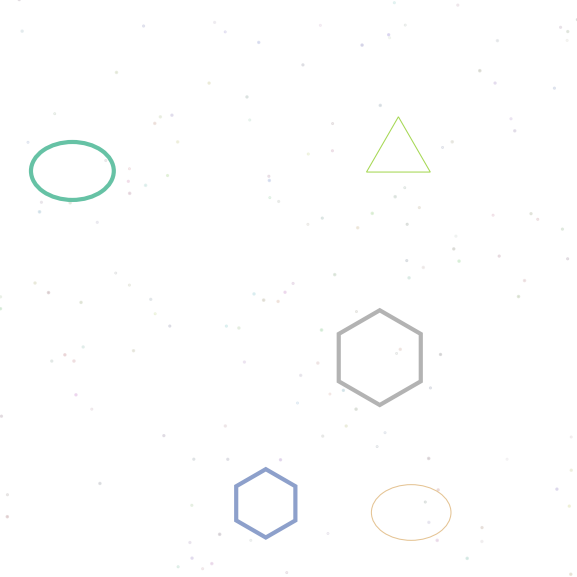[{"shape": "oval", "thickness": 2, "radius": 0.36, "center": [0.125, 0.703]}, {"shape": "hexagon", "thickness": 2, "radius": 0.3, "center": [0.46, 0.128]}, {"shape": "triangle", "thickness": 0.5, "radius": 0.32, "center": [0.69, 0.733]}, {"shape": "oval", "thickness": 0.5, "radius": 0.34, "center": [0.712, 0.112]}, {"shape": "hexagon", "thickness": 2, "radius": 0.41, "center": [0.658, 0.38]}]